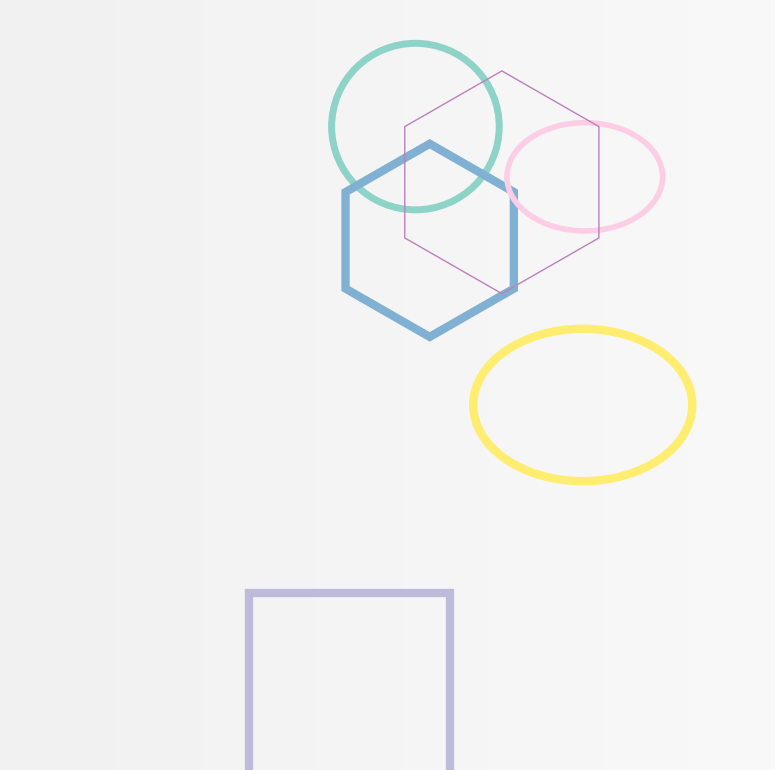[{"shape": "circle", "thickness": 2.5, "radius": 0.54, "center": [0.536, 0.836]}, {"shape": "square", "thickness": 3, "radius": 0.65, "center": [0.451, 0.1]}, {"shape": "hexagon", "thickness": 3, "radius": 0.63, "center": [0.554, 0.688]}, {"shape": "oval", "thickness": 2, "radius": 0.5, "center": [0.755, 0.77]}, {"shape": "hexagon", "thickness": 0.5, "radius": 0.72, "center": [0.648, 0.763]}, {"shape": "oval", "thickness": 3, "radius": 0.71, "center": [0.752, 0.474]}]